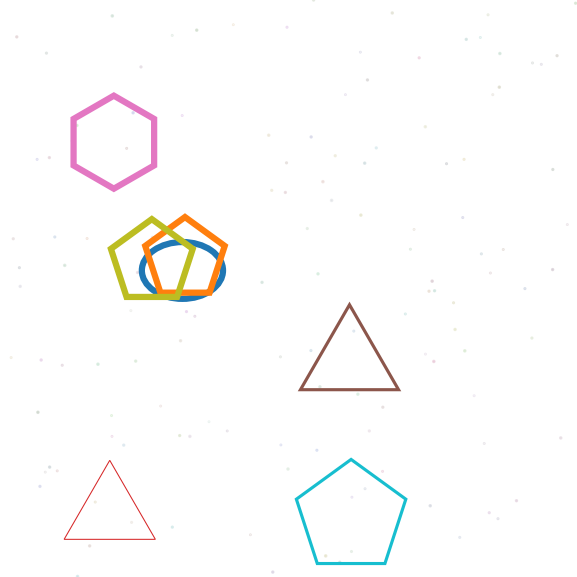[{"shape": "oval", "thickness": 3, "radius": 0.35, "center": [0.316, 0.531]}, {"shape": "pentagon", "thickness": 3, "radius": 0.36, "center": [0.32, 0.551]}, {"shape": "triangle", "thickness": 0.5, "radius": 0.46, "center": [0.19, 0.111]}, {"shape": "triangle", "thickness": 1.5, "radius": 0.49, "center": [0.605, 0.373]}, {"shape": "hexagon", "thickness": 3, "radius": 0.4, "center": [0.197, 0.753]}, {"shape": "pentagon", "thickness": 3, "radius": 0.37, "center": [0.263, 0.545]}, {"shape": "pentagon", "thickness": 1.5, "radius": 0.5, "center": [0.608, 0.104]}]